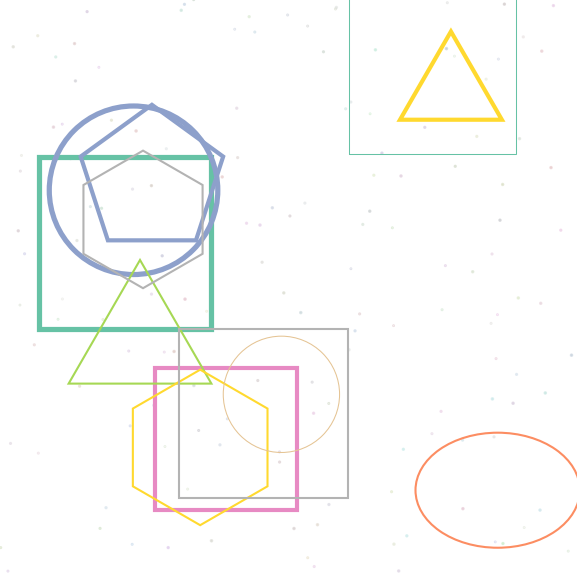[{"shape": "square", "thickness": 2.5, "radius": 0.74, "center": [0.216, 0.579]}, {"shape": "square", "thickness": 0.5, "radius": 0.72, "center": [0.749, 0.876]}, {"shape": "oval", "thickness": 1, "radius": 0.71, "center": [0.862, 0.15]}, {"shape": "pentagon", "thickness": 2, "radius": 0.65, "center": [0.263, 0.688]}, {"shape": "circle", "thickness": 2.5, "radius": 0.73, "center": [0.231, 0.67]}, {"shape": "square", "thickness": 2, "radius": 0.62, "center": [0.392, 0.239]}, {"shape": "triangle", "thickness": 1, "radius": 0.71, "center": [0.242, 0.406]}, {"shape": "hexagon", "thickness": 1, "radius": 0.67, "center": [0.347, 0.224]}, {"shape": "triangle", "thickness": 2, "radius": 0.51, "center": [0.781, 0.843]}, {"shape": "circle", "thickness": 0.5, "radius": 0.5, "center": [0.487, 0.316]}, {"shape": "square", "thickness": 1, "radius": 0.73, "center": [0.456, 0.283]}, {"shape": "hexagon", "thickness": 1, "radius": 0.6, "center": [0.248, 0.619]}]